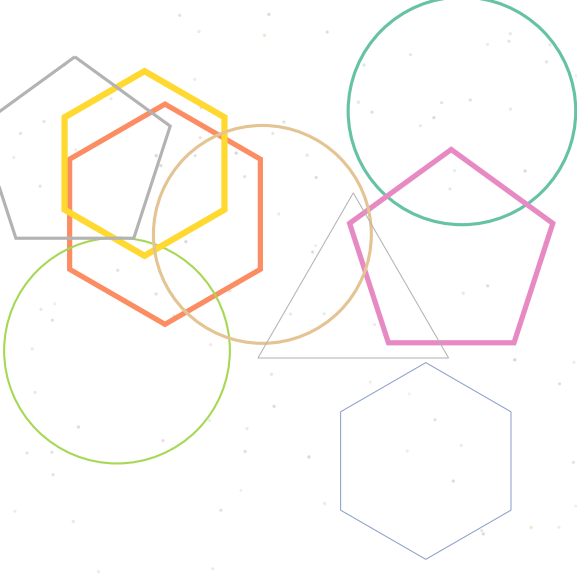[{"shape": "circle", "thickness": 1.5, "radius": 0.99, "center": [0.8, 0.807]}, {"shape": "hexagon", "thickness": 2.5, "radius": 0.95, "center": [0.286, 0.628]}, {"shape": "hexagon", "thickness": 0.5, "radius": 0.85, "center": [0.737, 0.201]}, {"shape": "pentagon", "thickness": 2.5, "radius": 0.93, "center": [0.781, 0.555]}, {"shape": "circle", "thickness": 1, "radius": 0.98, "center": [0.203, 0.392]}, {"shape": "hexagon", "thickness": 3, "radius": 0.8, "center": [0.25, 0.716]}, {"shape": "circle", "thickness": 1.5, "radius": 0.94, "center": [0.454, 0.593]}, {"shape": "triangle", "thickness": 0.5, "radius": 0.95, "center": [0.612, 0.475]}, {"shape": "pentagon", "thickness": 1.5, "radius": 0.87, "center": [0.13, 0.727]}]